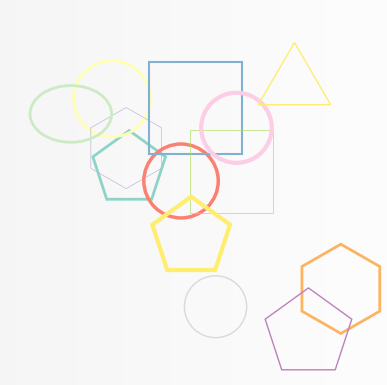[{"shape": "pentagon", "thickness": 2, "radius": 0.49, "center": [0.333, 0.562]}, {"shape": "circle", "thickness": 2, "radius": 0.49, "center": [0.289, 0.743]}, {"shape": "hexagon", "thickness": 0.5, "radius": 0.53, "center": [0.326, 0.615]}, {"shape": "circle", "thickness": 2.5, "radius": 0.48, "center": [0.467, 0.53]}, {"shape": "square", "thickness": 1.5, "radius": 0.6, "center": [0.504, 0.72]}, {"shape": "hexagon", "thickness": 2, "radius": 0.58, "center": [0.88, 0.25]}, {"shape": "square", "thickness": 0.5, "radius": 0.54, "center": [0.597, 0.555]}, {"shape": "circle", "thickness": 3, "radius": 0.46, "center": [0.61, 0.668]}, {"shape": "circle", "thickness": 1, "radius": 0.4, "center": [0.556, 0.203]}, {"shape": "pentagon", "thickness": 1, "radius": 0.59, "center": [0.796, 0.135]}, {"shape": "oval", "thickness": 2, "radius": 0.53, "center": [0.183, 0.704]}, {"shape": "pentagon", "thickness": 3, "radius": 0.53, "center": [0.493, 0.384]}, {"shape": "triangle", "thickness": 1, "radius": 0.54, "center": [0.76, 0.782]}]